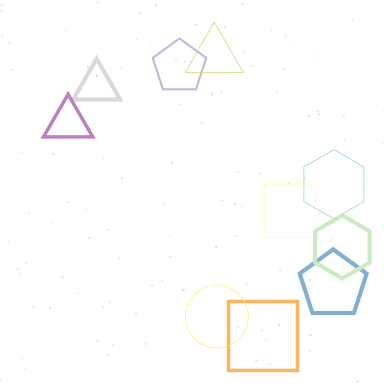[{"shape": "hexagon", "thickness": 0.5, "radius": 0.45, "center": [0.867, 0.521]}, {"shape": "square", "thickness": 0.5, "radius": 0.34, "center": [0.754, 0.454]}, {"shape": "pentagon", "thickness": 1.5, "radius": 0.36, "center": [0.466, 0.827]}, {"shape": "pentagon", "thickness": 3, "radius": 0.46, "center": [0.865, 0.261]}, {"shape": "square", "thickness": 2.5, "radius": 0.45, "center": [0.682, 0.128]}, {"shape": "triangle", "thickness": 0.5, "radius": 0.44, "center": [0.556, 0.856]}, {"shape": "triangle", "thickness": 3, "radius": 0.35, "center": [0.251, 0.777]}, {"shape": "triangle", "thickness": 2.5, "radius": 0.37, "center": [0.177, 0.681]}, {"shape": "hexagon", "thickness": 3, "radius": 0.41, "center": [0.889, 0.359]}, {"shape": "circle", "thickness": 0.5, "radius": 0.41, "center": [0.564, 0.178]}]